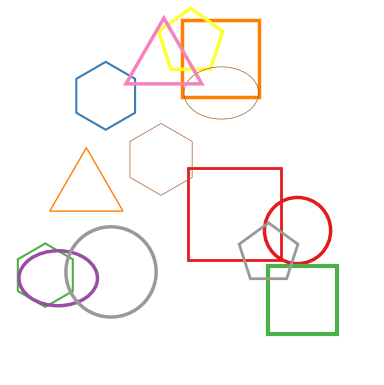[{"shape": "circle", "thickness": 2.5, "radius": 0.43, "center": [0.773, 0.401]}, {"shape": "square", "thickness": 2, "radius": 0.6, "center": [0.609, 0.444]}, {"shape": "hexagon", "thickness": 1.5, "radius": 0.44, "center": [0.275, 0.751]}, {"shape": "hexagon", "thickness": 1.5, "radius": 0.41, "center": [0.118, 0.285]}, {"shape": "square", "thickness": 3, "radius": 0.45, "center": [0.786, 0.221]}, {"shape": "oval", "thickness": 2.5, "radius": 0.51, "center": [0.151, 0.277]}, {"shape": "square", "thickness": 2.5, "radius": 0.5, "center": [0.573, 0.847]}, {"shape": "triangle", "thickness": 1, "radius": 0.55, "center": [0.224, 0.507]}, {"shape": "pentagon", "thickness": 2.5, "radius": 0.44, "center": [0.495, 0.891]}, {"shape": "oval", "thickness": 0.5, "radius": 0.48, "center": [0.575, 0.759]}, {"shape": "hexagon", "thickness": 0.5, "radius": 0.47, "center": [0.418, 0.586]}, {"shape": "triangle", "thickness": 2.5, "radius": 0.57, "center": [0.426, 0.839]}, {"shape": "pentagon", "thickness": 2, "radius": 0.4, "center": [0.697, 0.341]}, {"shape": "circle", "thickness": 2.5, "radius": 0.59, "center": [0.288, 0.294]}]